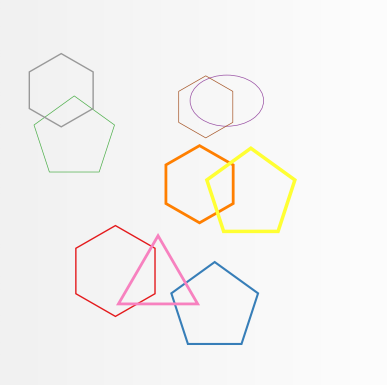[{"shape": "hexagon", "thickness": 1, "radius": 0.59, "center": [0.298, 0.296]}, {"shape": "pentagon", "thickness": 1.5, "radius": 0.59, "center": [0.554, 0.202]}, {"shape": "pentagon", "thickness": 0.5, "radius": 0.55, "center": [0.192, 0.642]}, {"shape": "oval", "thickness": 0.5, "radius": 0.47, "center": [0.585, 0.739]}, {"shape": "hexagon", "thickness": 2, "radius": 0.5, "center": [0.515, 0.521]}, {"shape": "pentagon", "thickness": 2.5, "radius": 0.6, "center": [0.647, 0.496]}, {"shape": "hexagon", "thickness": 0.5, "radius": 0.4, "center": [0.531, 0.722]}, {"shape": "triangle", "thickness": 2, "radius": 0.59, "center": [0.408, 0.27]}, {"shape": "hexagon", "thickness": 1, "radius": 0.48, "center": [0.158, 0.766]}]